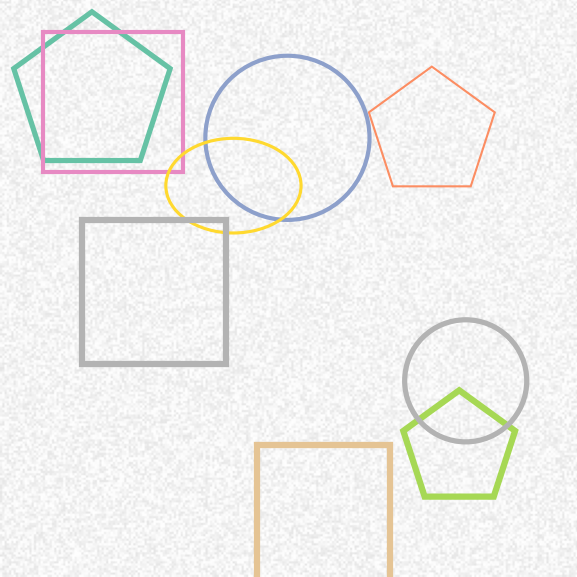[{"shape": "pentagon", "thickness": 2.5, "radius": 0.71, "center": [0.159, 0.836]}, {"shape": "pentagon", "thickness": 1, "radius": 0.57, "center": [0.748, 0.769]}, {"shape": "circle", "thickness": 2, "radius": 0.71, "center": [0.498, 0.76]}, {"shape": "square", "thickness": 2, "radius": 0.61, "center": [0.195, 0.822]}, {"shape": "pentagon", "thickness": 3, "radius": 0.51, "center": [0.795, 0.222]}, {"shape": "oval", "thickness": 1.5, "radius": 0.59, "center": [0.404, 0.678]}, {"shape": "square", "thickness": 3, "radius": 0.57, "center": [0.56, 0.113]}, {"shape": "square", "thickness": 3, "radius": 0.62, "center": [0.266, 0.493]}, {"shape": "circle", "thickness": 2.5, "radius": 0.53, "center": [0.806, 0.34]}]